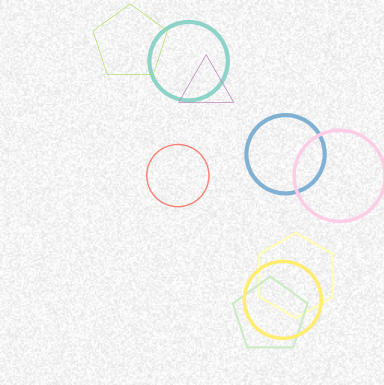[{"shape": "circle", "thickness": 3, "radius": 0.51, "center": [0.49, 0.841]}, {"shape": "hexagon", "thickness": 1.5, "radius": 0.55, "center": [0.769, 0.284]}, {"shape": "circle", "thickness": 1, "radius": 0.4, "center": [0.462, 0.544]}, {"shape": "circle", "thickness": 3, "radius": 0.51, "center": [0.742, 0.599]}, {"shape": "pentagon", "thickness": 0.5, "radius": 0.51, "center": [0.338, 0.888]}, {"shape": "circle", "thickness": 2.5, "radius": 0.59, "center": [0.882, 0.543]}, {"shape": "triangle", "thickness": 0.5, "radius": 0.41, "center": [0.535, 0.775]}, {"shape": "pentagon", "thickness": 1.5, "radius": 0.51, "center": [0.702, 0.18]}, {"shape": "circle", "thickness": 2.5, "radius": 0.5, "center": [0.735, 0.221]}]